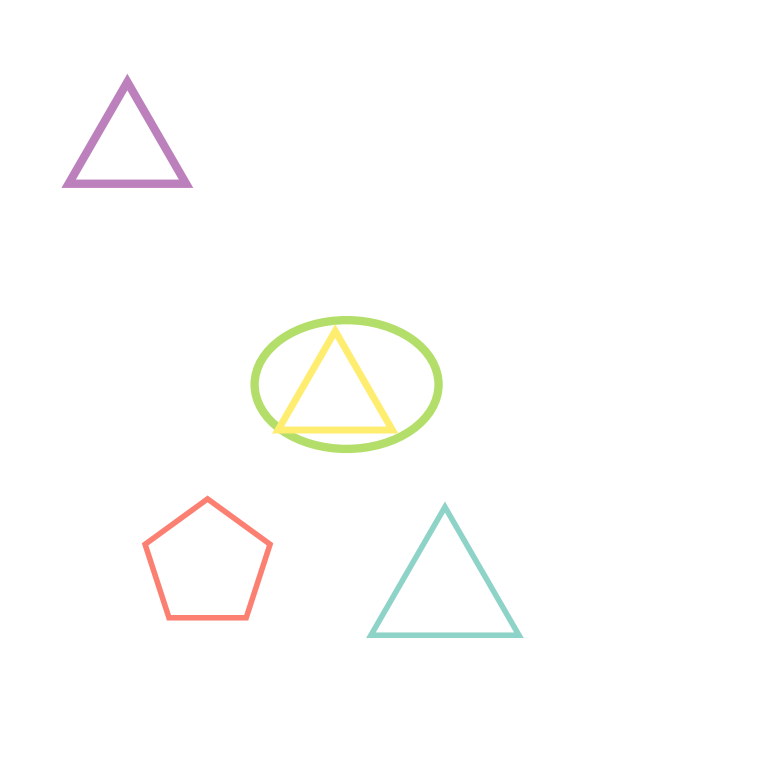[{"shape": "triangle", "thickness": 2, "radius": 0.56, "center": [0.578, 0.231]}, {"shape": "pentagon", "thickness": 2, "radius": 0.43, "center": [0.27, 0.267]}, {"shape": "oval", "thickness": 3, "radius": 0.6, "center": [0.45, 0.501]}, {"shape": "triangle", "thickness": 3, "radius": 0.44, "center": [0.165, 0.805]}, {"shape": "triangle", "thickness": 2.5, "radius": 0.43, "center": [0.435, 0.484]}]